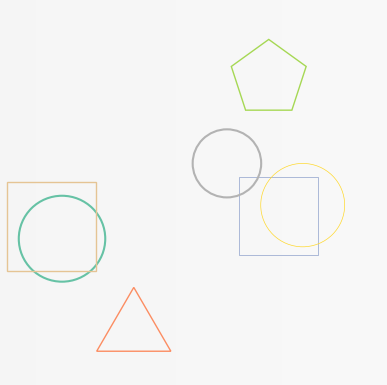[{"shape": "circle", "thickness": 1.5, "radius": 0.56, "center": [0.16, 0.38]}, {"shape": "triangle", "thickness": 1, "radius": 0.55, "center": [0.345, 0.143]}, {"shape": "square", "thickness": 0.5, "radius": 0.51, "center": [0.718, 0.439]}, {"shape": "pentagon", "thickness": 1, "radius": 0.51, "center": [0.694, 0.796]}, {"shape": "circle", "thickness": 0.5, "radius": 0.54, "center": [0.781, 0.467]}, {"shape": "square", "thickness": 1, "radius": 0.58, "center": [0.133, 0.412]}, {"shape": "circle", "thickness": 1.5, "radius": 0.44, "center": [0.586, 0.576]}]